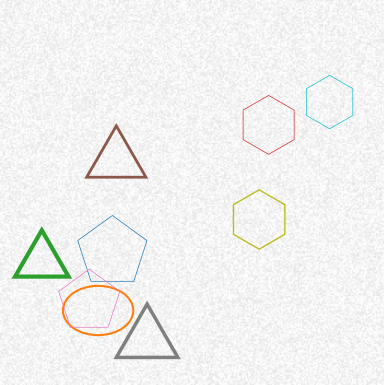[{"shape": "pentagon", "thickness": 0.5, "radius": 0.47, "center": [0.292, 0.346]}, {"shape": "oval", "thickness": 1.5, "radius": 0.46, "center": [0.255, 0.194]}, {"shape": "triangle", "thickness": 3, "radius": 0.4, "center": [0.109, 0.322]}, {"shape": "hexagon", "thickness": 0.5, "radius": 0.38, "center": [0.698, 0.676]}, {"shape": "triangle", "thickness": 2, "radius": 0.44, "center": [0.302, 0.584]}, {"shape": "pentagon", "thickness": 0.5, "radius": 0.42, "center": [0.232, 0.217]}, {"shape": "triangle", "thickness": 2.5, "radius": 0.46, "center": [0.382, 0.118]}, {"shape": "hexagon", "thickness": 1, "radius": 0.39, "center": [0.673, 0.43]}, {"shape": "hexagon", "thickness": 0.5, "radius": 0.35, "center": [0.856, 0.735]}]